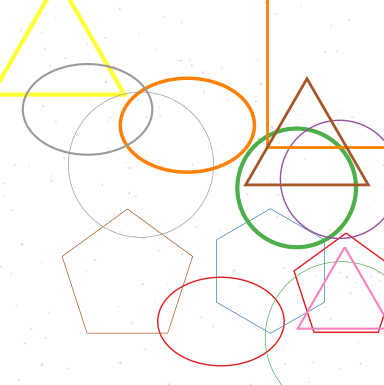[{"shape": "oval", "thickness": 1, "radius": 0.82, "center": [0.574, 0.165]}, {"shape": "pentagon", "thickness": 1, "radius": 0.71, "center": [0.899, 0.252]}, {"shape": "hexagon", "thickness": 0.5, "radius": 0.81, "center": [0.702, 0.296]}, {"shape": "circle", "thickness": 3, "radius": 0.77, "center": [0.771, 0.512]}, {"shape": "circle", "thickness": 0.5, "radius": 0.99, "center": [0.886, 0.123]}, {"shape": "circle", "thickness": 1, "radius": 0.77, "center": [0.882, 0.534]}, {"shape": "oval", "thickness": 2.5, "radius": 0.87, "center": [0.487, 0.675]}, {"shape": "square", "thickness": 2, "radius": 0.97, "center": [0.885, 0.811]}, {"shape": "triangle", "thickness": 3, "radius": 0.99, "center": [0.151, 0.854]}, {"shape": "pentagon", "thickness": 0.5, "radius": 0.89, "center": [0.331, 0.279]}, {"shape": "triangle", "thickness": 2, "radius": 0.92, "center": [0.797, 0.612]}, {"shape": "triangle", "thickness": 1.5, "radius": 0.7, "center": [0.895, 0.217]}, {"shape": "oval", "thickness": 1.5, "radius": 0.84, "center": [0.227, 0.716]}, {"shape": "circle", "thickness": 0.5, "radius": 0.94, "center": [0.366, 0.572]}]